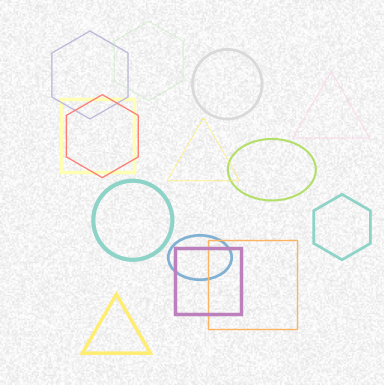[{"shape": "hexagon", "thickness": 2, "radius": 0.42, "center": [0.888, 0.41]}, {"shape": "circle", "thickness": 3, "radius": 0.51, "center": [0.345, 0.428]}, {"shape": "square", "thickness": 2.5, "radius": 0.47, "center": [0.253, 0.647]}, {"shape": "hexagon", "thickness": 1, "radius": 0.57, "center": [0.234, 0.805]}, {"shape": "hexagon", "thickness": 1, "radius": 0.54, "center": [0.266, 0.646]}, {"shape": "oval", "thickness": 2, "radius": 0.41, "center": [0.519, 0.331]}, {"shape": "square", "thickness": 1, "radius": 0.58, "center": [0.656, 0.26]}, {"shape": "oval", "thickness": 1.5, "radius": 0.57, "center": [0.706, 0.559]}, {"shape": "triangle", "thickness": 0.5, "radius": 0.58, "center": [0.86, 0.699]}, {"shape": "circle", "thickness": 2, "radius": 0.45, "center": [0.59, 0.781]}, {"shape": "square", "thickness": 2.5, "radius": 0.43, "center": [0.541, 0.27]}, {"shape": "hexagon", "thickness": 0.5, "radius": 0.52, "center": [0.386, 0.842]}, {"shape": "triangle", "thickness": 2.5, "radius": 0.51, "center": [0.302, 0.134]}, {"shape": "triangle", "thickness": 0.5, "radius": 0.55, "center": [0.529, 0.585]}]